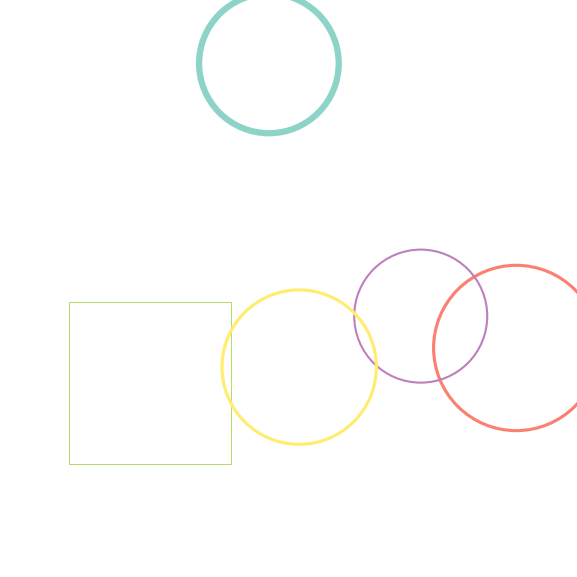[{"shape": "circle", "thickness": 3, "radius": 0.6, "center": [0.466, 0.889]}, {"shape": "circle", "thickness": 1.5, "radius": 0.72, "center": [0.894, 0.397]}, {"shape": "square", "thickness": 0.5, "radius": 0.7, "center": [0.26, 0.336]}, {"shape": "circle", "thickness": 1, "radius": 0.58, "center": [0.729, 0.452]}, {"shape": "circle", "thickness": 1.5, "radius": 0.67, "center": [0.518, 0.363]}]